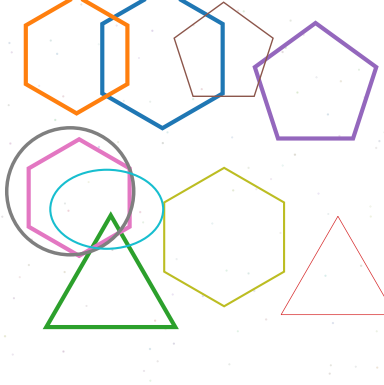[{"shape": "hexagon", "thickness": 3, "radius": 0.9, "center": [0.422, 0.848]}, {"shape": "hexagon", "thickness": 3, "radius": 0.76, "center": [0.199, 0.858]}, {"shape": "triangle", "thickness": 3, "radius": 0.97, "center": [0.288, 0.247]}, {"shape": "triangle", "thickness": 0.5, "radius": 0.85, "center": [0.878, 0.268]}, {"shape": "pentagon", "thickness": 3, "radius": 0.83, "center": [0.82, 0.774]}, {"shape": "pentagon", "thickness": 1, "radius": 0.68, "center": [0.581, 0.859]}, {"shape": "hexagon", "thickness": 3, "radius": 0.76, "center": [0.206, 0.487]}, {"shape": "circle", "thickness": 2.5, "radius": 0.82, "center": [0.182, 0.503]}, {"shape": "hexagon", "thickness": 1.5, "radius": 0.9, "center": [0.582, 0.384]}, {"shape": "oval", "thickness": 1.5, "radius": 0.73, "center": [0.277, 0.456]}]